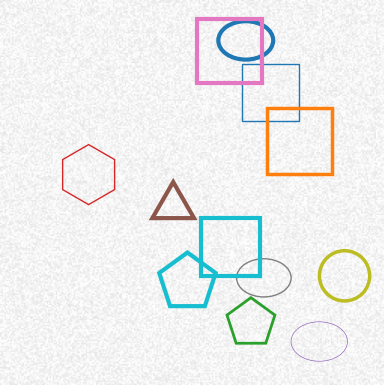[{"shape": "square", "thickness": 1, "radius": 0.37, "center": [0.703, 0.76]}, {"shape": "oval", "thickness": 3, "radius": 0.36, "center": [0.638, 0.895]}, {"shape": "square", "thickness": 2.5, "radius": 0.43, "center": [0.778, 0.633]}, {"shape": "pentagon", "thickness": 2, "radius": 0.33, "center": [0.652, 0.161]}, {"shape": "hexagon", "thickness": 1, "radius": 0.39, "center": [0.23, 0.547]}, {"shape": "oval", "thickness": 0.5, "radius": 0.37, "center": [0.829, 0.113]}, {"shape": "triangle", "thickness": 3, "radius": 0.31, "center": [0.45, 0.465]}, {"shape": "square", "thickness": 3, "radius": 0.42, "center": [0.596, 0.867]}, {"shape": "oval", "thickness": 1, "radius": 0.35, "center": [0.685, 0.278]}, {"shape": "circle", "thickness": 2.5, "radius": 0.33, "center": [0.895, 0.284]}, {"shape": "pentagon", "thickness": 3, "radius": 0.38, "center": [0.487, 0.267]}, {"shape": "square", "thickness": 3, "radius": 0.38, "center": [0.599, 0.359]}]